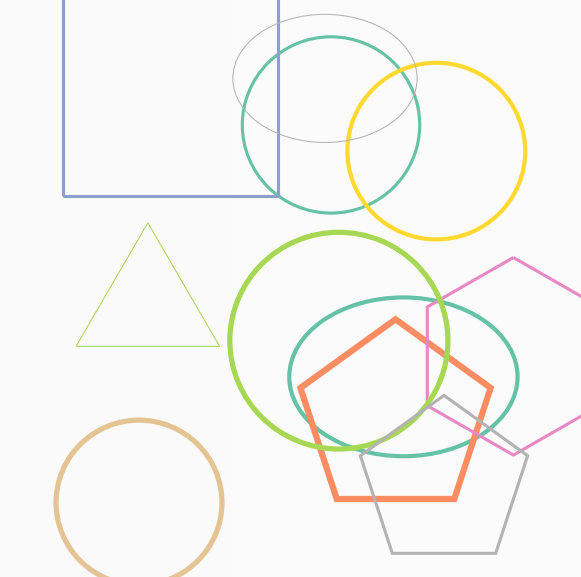[{"shape": "oval", "thickness": 2, "radius": 0.98, "center": [0.694, 0.347]}, {"shape": "circle", "thickness": 1.5, "radius": 0.76, "center": [0.569, 0.783]}, {"shape": "pentagon", "thickness": 3, "radius": 0.86, "center": [0.68, 0.274]}, {"shape": "square", "thickness": 1.5, "radius": 0.92, "center": [0.293, 0.844]}, {"shape": "hexagon", "thickness": 1.5, "radius": 0.86, "center": [0.883, 0.382]}, {"shape": "circle", "thickness": 2.5, "radius": 0.94, "center": [0.583, 0.409]}, {"shape": "triangle", "thickness": 0.5, "radius": 0.71, "center": [0.254, 0.471]}, {"shape": "circle", "thickness": 2, "radius": 0.76, "center": [0.751, 0.737]}, {"shape": "circle", "thickness": 2.5, "radius": 0.71, "center": [0.239, 0.129]}, {"shape": "pentagon", "thickness": 1.5, "radius": 0.76, "center": [0.764, 0.163]}, {"shape": "oval", "thickness": 0.5, "radius": 0.79, "center": [0.559, 0.863]}]